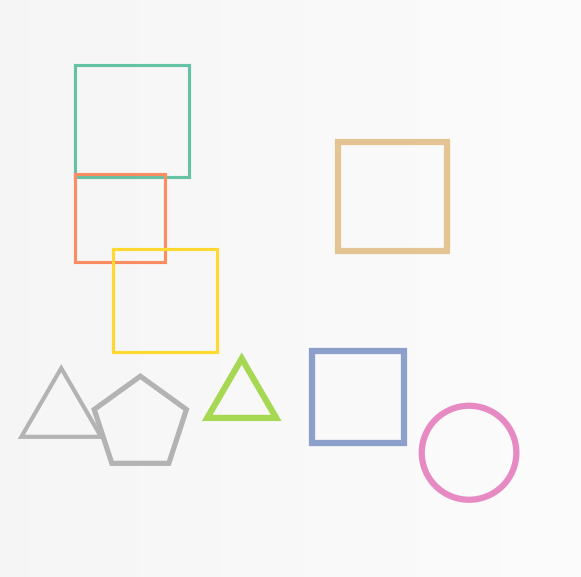[{"shape": "square", "thickness": 1.5, "radius": 0.49, "center": [0.227, 0.79]}, {"shape": "square", "thickness": 1.5, "radius": 0.38, "center": [0.207, 0.622]}, {"shape": "square", "thickness": 3, "radius": 0.4, "center": [0.616, 0.312]}, {"shape": "circle", "thickness": 3, "radius": 0.41, "center": [0.807, 0.215]}, {"shape": "triangle", "thickness": 3, "radius": 0.34, "center": [0.416, 0.31]}, {"shape": "square", "thickness": 1.5, "radius": 0.45, "center": [0.284, 0.479]}, {"shape": "square", "thickness": 3, "radius": 0.47, "center": [0.676, 0.659]}, {"shape": "triangle", "thickness": 2, "radius": 0.4, "center": [0.105, 0.282]}, {"shape": "pentagon", "thickness": 2.5, "radius": 0.42, "center": [0.241, 0.264]}]